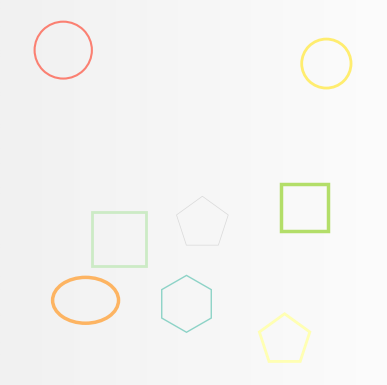[{"shape": "hexagon", "thickness": 1, "radius": 0.37, "center": [0.481, 0.211]}, {"shape": "pentagon", "thickness": 2, "radius": 0.34, "center": [0.734, 0.117]}, {"shape": "circle", "thickness": 1.5, "radius": 0.37, "center": [0.163, 0.87]}, {"shape": "oval", "thickness": 2.5, "radius": 0.43, "center": [0.221, 0.22]}, {"shape": "square", "thickness": 2.5, "radius": 0.3, "center": [0.786, 0.46]}, {"shape": "pentagon", "thickness": 0.5, "radius": 0.35, "center": [0.522, 0.42]}, {"shape": "square", "thickness": 2, "radius": 0.35, "center": [0.308, 0.379]}, {"shape": "circle", "thickness": 2, "radius": 0.32, "center": [0.842, 0.835]}]